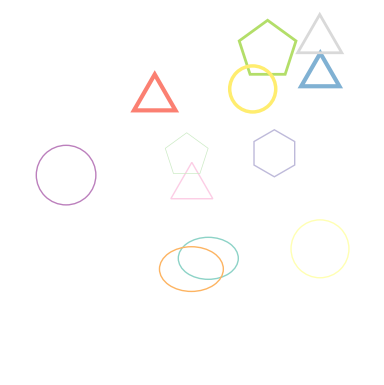[{"shape": "oval", "thickness": 1, "radius": 0.39, "center": [0.541, 0.329]}, {"shape": "circle", "thickness": 1, "radius": 0.38, "center": [0.831, 0.354]}, {"shape": "hexagon", "thickness": 1, "radius": 0.31, "center": [0.713, 0.602]}, {"shape": "triangle", "thickness": 3, "radius": 0.31, "center": [0.402, 0.745]}, {"shape": "triangle", "thickness": 3, "radius": 0.29, "center": [0.832, 0.805]}, {"shape": "oval", "thickness": 1, "radius": 0.41, "center": [0.497, 0.301]}, {"shape": "pentagon", "thickness": 2, "radius": 0.39, "center": [0.695, 0.87]}, {"shape": "triangle", "thickness": 1, "radius": 0.31, "center": [0.498, 0.515]}, {"shape": "triangle", "thickness": 2, "radius": 0.33, "center": [0.83, 0.896]}, {"shape": "circle", "thickness": 1, "radius": 0.39, "center": [0.172, 0.545]}, {"shape": "pentagon", "thickness": 0.5, "radius": 0.29, "center": [0.485, 0.597]}, {"shape": "circle", "thickness": 2.5, "radius": 0.3, "center": [0.656, 0.769]}]